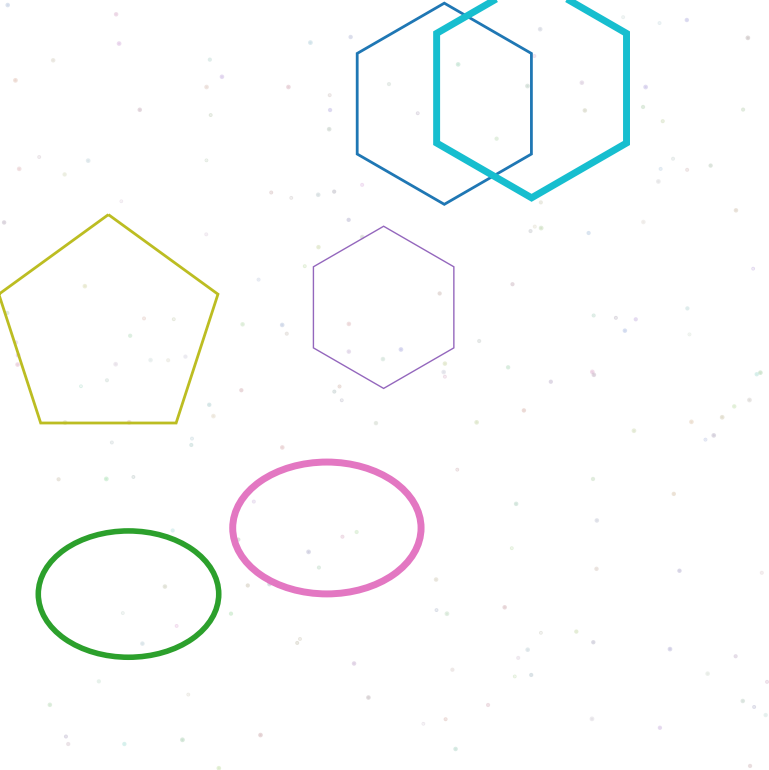[{"shape": "hexagon", "thickness": 1, "radius": 0.65, "center": [0.577, 0.865]}, {"shape": "oval", "thickness": 2, "radius": 0.59, "center": [0.167, 0.228]}, {"shape": "hexagon", "thickness": 0.5, "radius": 0.53, "center": [0.498, 0.601]}, {"shape": "oval", "thickness": 2.5, "radius": 0.61, "center": [0.425, 0.314]}, {"shape": "pentagon", "thickness": 1, "radius": 0.75, "center": [0.141, 0.572]}, {"shape": "hexagon", "thickness": 2.5, "radius": 0.71, "center": [0.69, 0.885]}]